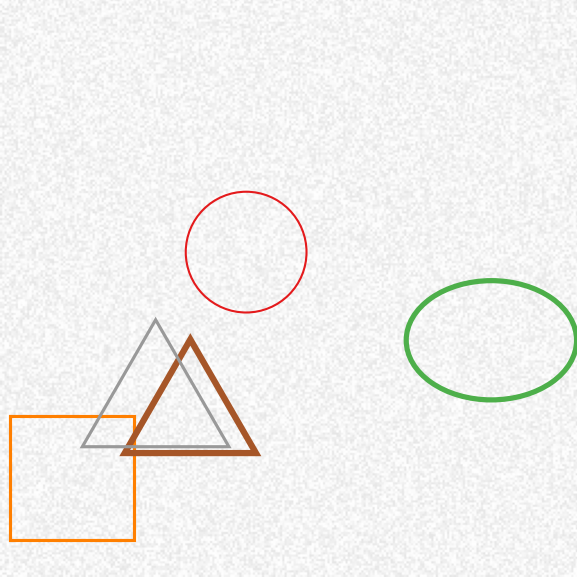[{"shape": "circle", "thickness": 1, "radius": 0.52, "center": [0.426, 0.563]}, {"shape": "oval", "thickness": 2.5, "radius": 0.74, "center": [0.851, 0.41]}, {"shape": "square", "thickness": 1.5, "radius": 0.54, "center": [0.124, 0.171]}, {"shape": "triangle", "thickness": 3, "radius": 0.66, "center": [0.33, 0.28]}, {"shape": "triangle", "thickness": 1.5, "radius": 0.73, "center": [0.269, 0.299]}]